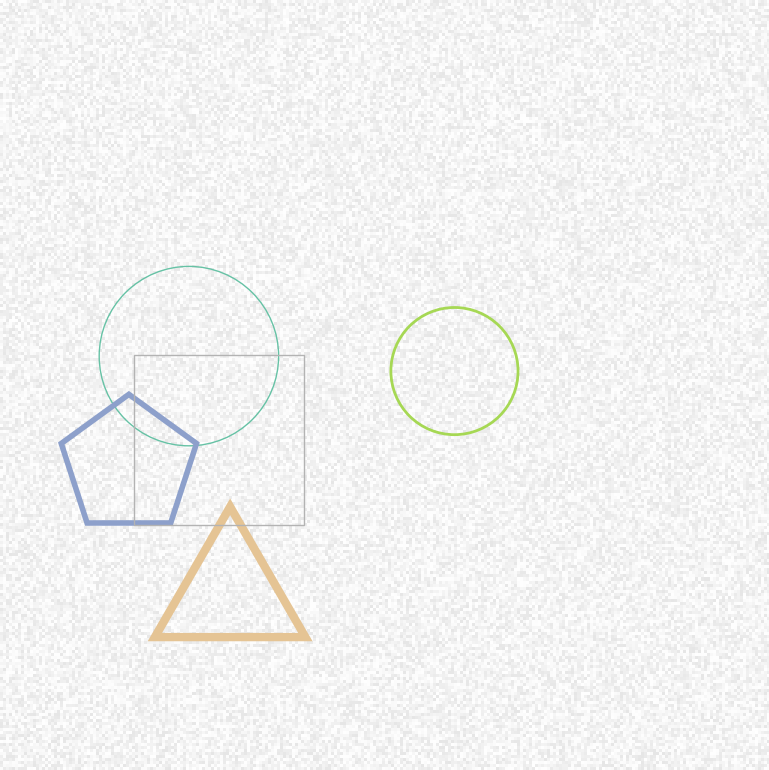[{"shape": "circle", "thickness": 0.5, "radius": 0.58, "center": [0.245, 0.538]}, {"shape": "pentagon", "thickness": 2, "radius": 0.46, "center": [0.167, 0.396]}, {"shape": "circle", "thickness": 1, "radius": 0.41, "center": [0.59, 0.518]}, {"shape": "triangle", "thickness": 3, "radius": 0.56, "center": [0.299, 0.229]}, {"shape": "square", "thickness": 0.5, "radius": 0.55, "center": [0.284, 0.429]}]